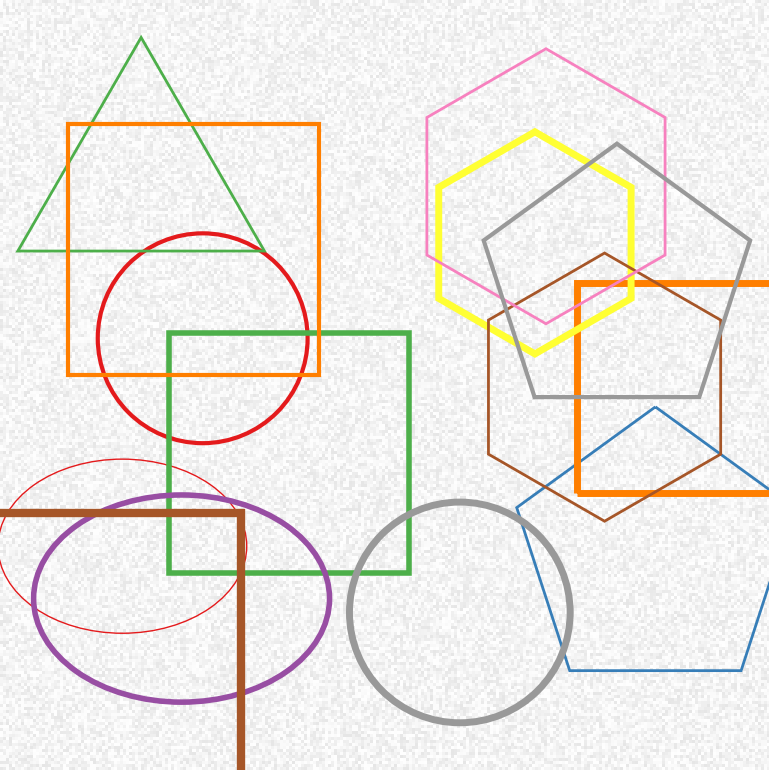[{"shape": "oval", "thickness": 0.5, "radius": 0.81, "center": [0.159, 0.291]}, {"shape": "circle", "thickness": 1.5, "radius": 0.68, "center": [0.263, 0.561]}, {"shape": "pentagon", "thickness": 1, "radius": 0.95, "center": [0.851, 0.282]}, {"shape": "triangle", "thickness": 1, "radius": 0.92, "center": [0.183, 0.766]}, {"shape": "square", "thickness": 2, "radius": 0.78, "center": [0.375, 0.412]}, {"shape": "oval", "thickness": 2, "radius": 0.96, "center": [0.236, 0.223]}, {"shape": "square", "thickness": 2.5, "radius": 0.68, "center": [0.886, 0.496]}, {"shape": "square", "thickness": 1.5, "radius": 0.81, "center": [0.251, 0.676]}, {"shape": "hexagon", "thickness": 2.5, "radius": 0.72, "center": [0.695, 0.685]}, {"shape": "square", "thickness": 3, "radius": 0.87, "center": [0.138, 0.16]}, {"shape": "hexagon", "thickness": 1, "radius": 0.87, "center": [0.785, 0.497]}, {"shape": "hexagon", "thickness": 1, "radius": 0.89, "center": [0.709, 0.758]}, {"shape": "pentagon", "thickness": 1.5, "radius": 0.91, "center": [0.801, 0.631]}, {"shape": "circle", "thickness": 2.5, "radius": 0.72, "center": [0.597, 0.205]}]